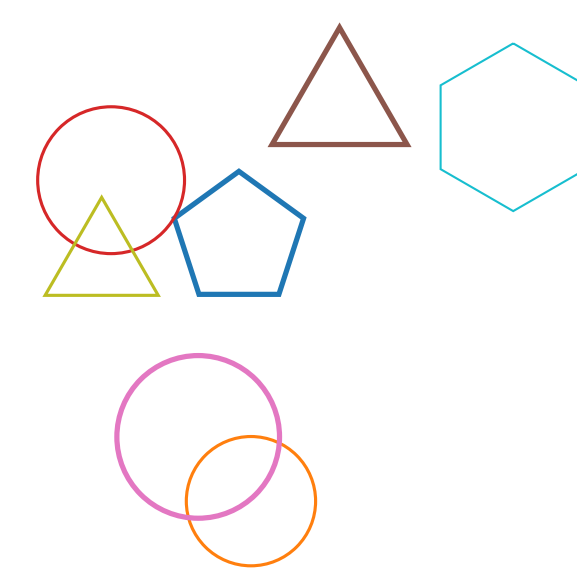[{"shape": "pentagon", "thickness": 2.5, "radius": 0.59, "center": [0.414, 0.585]}, {"shape": "circle", "thickness": 1.5, "radius": 0.56, "center": [0.435, 0.131]}, {"shape": "circle", "thickness": 1.5, "radius": 0.64, "center": [0.192, 0.687]}, {"shape": "triangle", "thickness": 2.5, "radius": 0.67, "center": [0.588, 0.816]}, {"shape": "circle", "thickness": 2.5, "radius": 0.7, "center": [0.343, 0.243]}, {"shape": "triangle", "thickness": 1.5, "radius": 0.57, "center": [0.176, 0.544]}, {"shape": "hexagon", "thickness": 1, "radius": 0.73, "center": [0.889, 0.779]}]